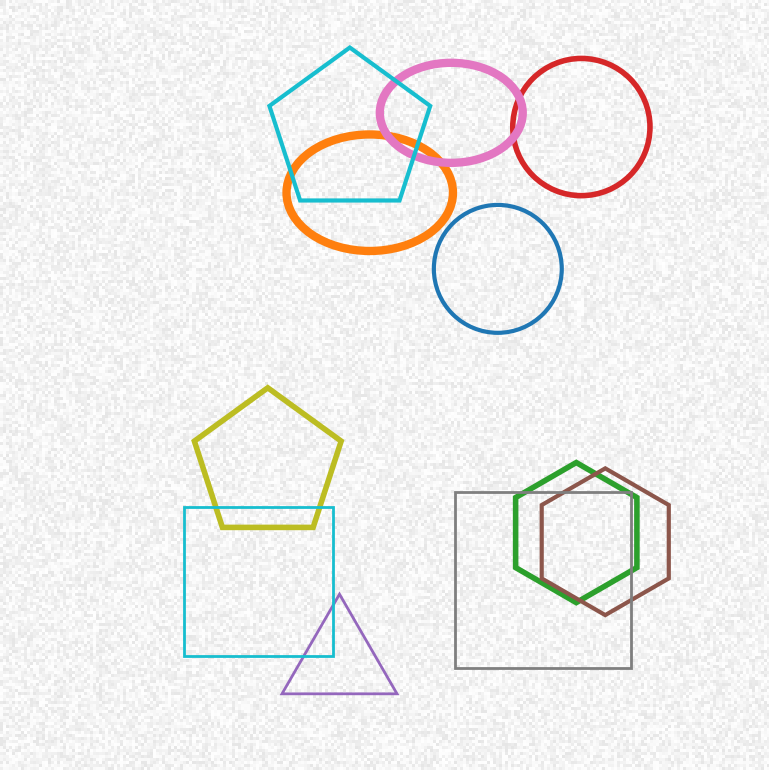[{"shape": "circle", "thickness": 1.5, "radius": 0.42, "center": [0.647, 0.651]}, {"shape": "oval", "thickness": 3, "radius": 0.54, "center": [0.48, 0.75]}, {"shape": "hexagon", "thickness": 2, "radius": 0.45, "center": [0.748, 0.308]}, {"shape": "circle", "thickness": 2, "radius": 0.45, "center": [0.755, 0.835]}, {"shape": "triangle", "thickness": 1, "radius": 0.43, "center": [0.441, 0.142]}, {"shape": "hexagon", "thickness": 1.5, "radius": 0.48, "center": [0.786, 0.296]}, {"shape": "oval", "thickness": 3, "radius": 0.46, "center": [0.586, 0.853]}, {"shape": "square", "thickness": 1, "radius": 0.57, "center": [0.705, 0.247]}, {"shape": "pentagon", "thickness": 2, "radius": 0.5, "center": [0.348, 0.396]}, {"shape": "pentagon", "thickness": 1.5, "radius": 0.55, "center": [0.454, 0.828]}, {"shape": "square", "thickness": 1, "radius": 0.48, "center": [0.335, 0.245]}]